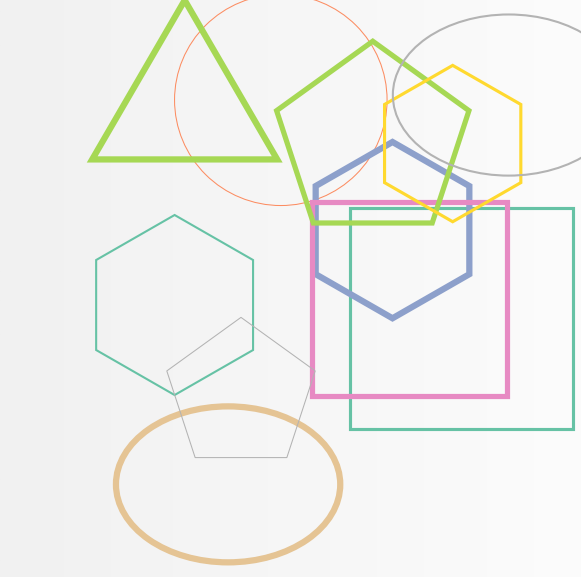[{"shape": "square", "thickness": 1.5, "radius": 0.96, "center": [0.794, 0.447]}, {"shape": "hexagon", "thickness": 1, "radius": 0.78, "center": [0.3, 0.471]}, {"shape": "circle", "thickness": 0.5, "radius": 0.91, "center": [0.483, 0.826]}, {"shape": "hexagon", "thickness": 3, "radius": 0.76, "center": [0.675, 0.601]}, {"shape": "square", "thickness": 2.5, "radius": 0.84, "center": [0.705, 0.481]}, {"shape": "triangle", "thickness": 3, "radius": 0.92, "center": [0.318, 0.815]}, {"shape": "pentagon", "thickness": 2.5, "radius": 0.87, "center": [0.641, 0.754]}, {"shape": "hexagon", "thickness": 1.5, "radius": 0.68, "center": [0.779, 0.751]}, {"shape": "oval", "thickness": 3, "radius": 0.96, "center": [0.392, 0.16]}, {"shape": "pentagon", "thickness": 0.5, "radius": 0.67, "center": [0.415, 0.315]}, {"shape": "oval", "thickness": 1, "radius": 1.0, "center": [0.875, 0.835]}]